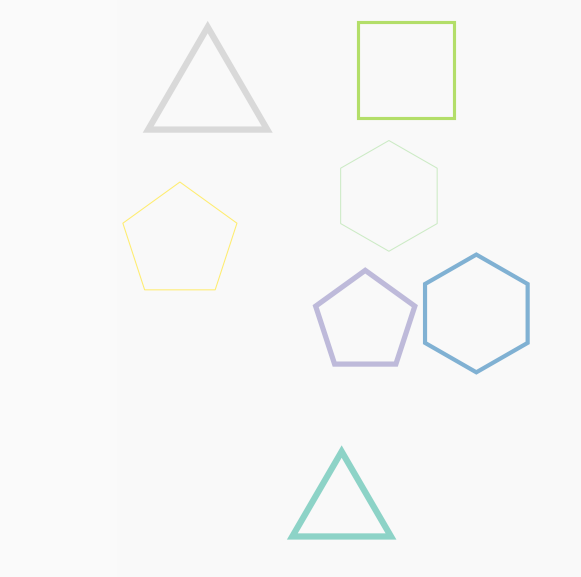[{"shape": "triangle", "thickness": 3, "radius": 0.49, "center": [0.588, 0.119]}, {"shape": "pentagon", "thickness": 2.5, "radius": 0.45, "center": [0.628, 0.441]}, {"shape": "hexagon", "thickness": 2, "radius": 0.51, "center": [0.82, 0.456]}, {"shape": "square", "thickness": 1.5, "radius": 0.42, "center": [0.698, 0.878]}, {"shape": "triangle", "thickness": 3, "radius": 0.59, "center": [0.357, 0.834]}, {"shape": "hexagon", "thickness": 0.5, "radius": 0.48, "center": [0.669, 0.66]}, {"shape": "pentagon", "thickness": 0.5, "radius": 0.52, "center": [0.31, 0.581]}]